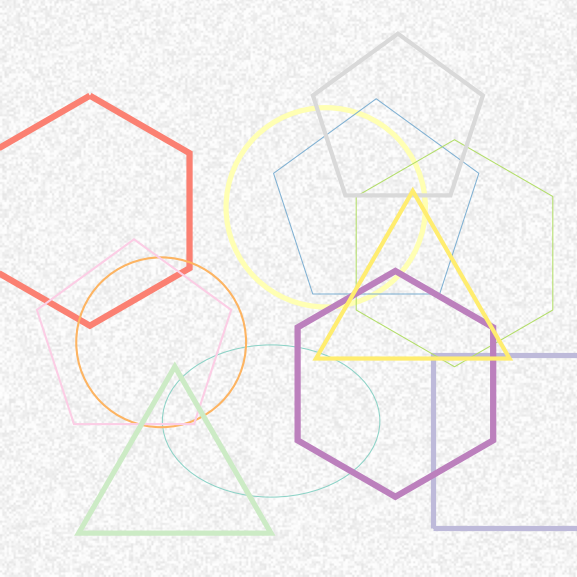[{"shape": "oval", "thickness": 0.5, "radius": 0.94, "center": [0.469, 0.27]}, {"shape": "circle", "thickness": 2.5, "radius": 0.86, "center": [0.564, 0.64]}, {"shape": "square", "thickness": 2.5, "radius": 0.75, "center": [0.9, 0.235]}, {"shape": "hexagon", "thickness": 3, "radius": 1.0, "center": [0.156, 0.634]}, {"shape": "pentagon", "thickness": 0.5, "radius": 0.93, "center": [0.651, 0.641]}, {"shape": "circle", "thickness": 1, "radius": 0.74, "center": [0.279, 0.406]}, {"shape": "hexagon", "thickness": 0.5, "radius": 0.98, "center": [0.787, 0.561]}, {"shape": "pentagon", "thickness": 1, "radius": 0.88, "center": [0.232, 0.408]}, {"shape": "pentagon", "thickness": 2, "radius": 0.77, "center": [0.689, 0.786]}, {"shape": "hexagon", "thickness": 3, "radius": 0.98, "center": [0.685, 0.334]}, {"shape": "triangle", "thickness": 2.5, "radius": 0.96, "center": [0.303, 0.172]}, {"shape": "triangle", "thickness": 2, "radius": 0.97, "center": [0.715, 0.475]}]